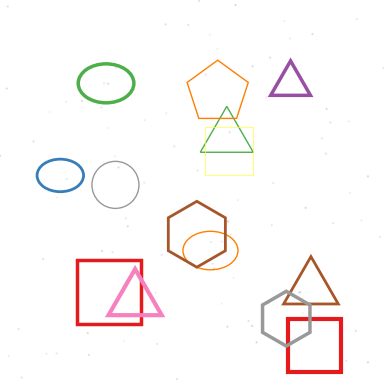[{"shape": "square", "thickness": 3, "radius": 0.35, "center": [0.817, 0.102]}, {"shape": "square", "thickness": 2.5, "radius": 0.41, "center": [0.284, 0.241]}, {"shape": "oval", "thickness": 2, "radius": 0.3, "center": [0.157, 0.544]}, {"shape": "triangle", "thickness": 1, "radius": 0.4, "center": [0.589, 0.644]}, {"shape": "oval", "thickness": 2.5, "radius": 0.36, "center": [0.275, 0.784]}, {"shape": "triangle", "thickness": 2.5, "radius": 0.3, "center": [0.755, 0.782]}, {"shape": "pentagon", "thickness": 1, "radius": 0.42, "center": [0.565, 0.76]}, {"shape": "oval", "thickness": 1, "radius": 0.36, "center": [0.547, 0.349]}, {"shape": "square", "thickness": 0.5, "radius": 0.31, "center": [0.594, 0.608]}, {"shape": "hexagon", "thickness": 2, "radius": 0.43, "center": [0.511, 0.392]}, {"shape": "triangle", "thickness": 2, "radius": 0.41, "center": [0.808, 0.251]}, {"shape": "triangle", "thickness": 3, "radius": 0.4, "center": [0.351, 0.221]}, {"shape": "hexagon", "thickness": 2.5, "radius": 0.36, "center": [0.744, 0.172]}, {"shape": "circle", "thickness": 1, "radius": 0.31, "center": [0.3, 0.52]}]